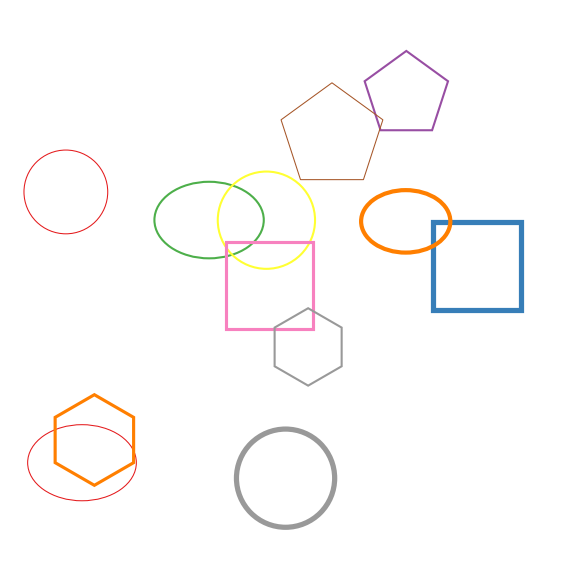[{"shape": "oval", "thickness": 0.5, "radius": 0.47, "center": [0.142, 0.198]}, {"shape": "circle", "thickness": 0.5, "radius": 0.36, "center": [0.114, 0.667]}, {"shape": "square", "thickness": 2.5, "radius": 0.38, "center": [0.826, 0.538]}, {"shape": "oval", "thickness": 1, "radius": 0.47, "center": [0.362, 0.618]}, {"shape": "pentagon", "thickness": 1, "radius": 0.38, "center": [0.704, 0.835]}, {"shape": "oval", "thickness": 2, "radius": 0.39, "center": [0.703, 0.616]}, {"shape": "hexagon", "thickness": 1.5, "radius": 0.39, "center": [0.163, 0.237]}, {"shape": "circle", "thickness": 1, "radius": 0.42, "center": [0.461, 0.618]}, {"shape": "pentagon", "thickness": 0.5, "radius": 0.46, "center": [0.575, 0.763]}, {"shape": "square", "thickness": 1.5, "radius": 0.38, "center": [0.467, 0.505]}, {"shape": "circle", "thickness": 2.5, "radius": 0.43, "center": [0.494, 0.171]}, {"shape": "hexagon", "thickness": 1, "radius": 0.34, "center": [0.534, 0.398]}]